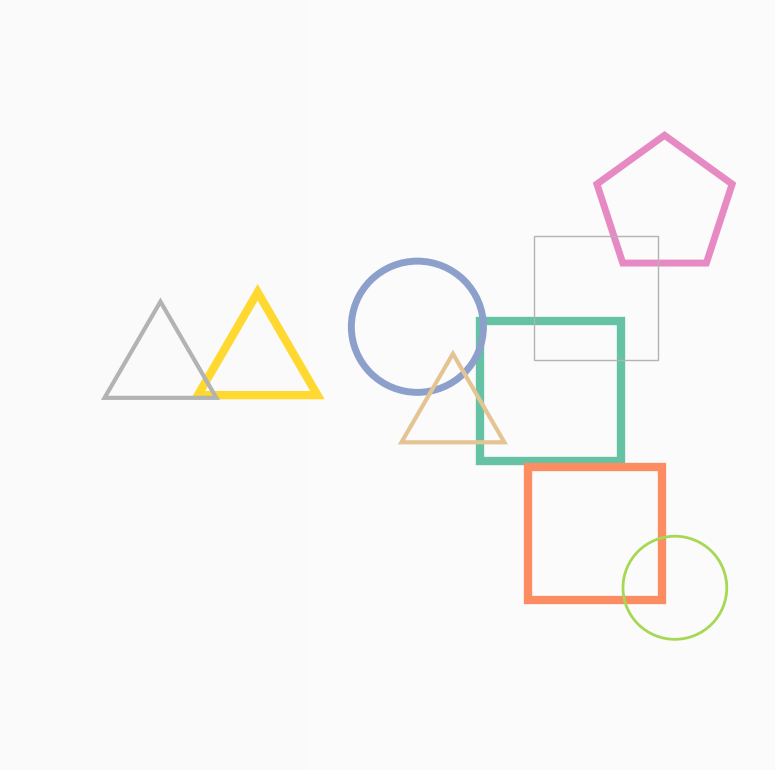[{"shape": "square", "thickness": 3, "radius": 0.46, "center": [0.711, 0.492]}, {"shape": "square", "thickness": 3, "radius": 0.43, "center": [0.767, 0.307]}, {"shape": "circle", "thickness": 2.5, "radius": 0.43, "center": [0.539, 0.576]}, {"shape": "pentagon", "thickness": 2.5, "radius": 0.46, "center": [0.857, 0.733]}, {"shape": "circle", "thickness": 1, "radius": 0.33, "center": [0.871, 0.237]}, {"shape": "triangle", "thickness": 3, "radius": 0.45, "center": [0.332, 0.531]}, {"shape": "triangle", "thickness": 1.5, "radius": 0.38, "center": [0.584, 0.464]}, {"shape": "square", "thickness": 0.5, "radius": 0.4, "center": [0.769, 0.613]}, {"shape": "triangle", "thickness": 1.5, "radius": 0.42, "center": [0.207, 0.525]}]